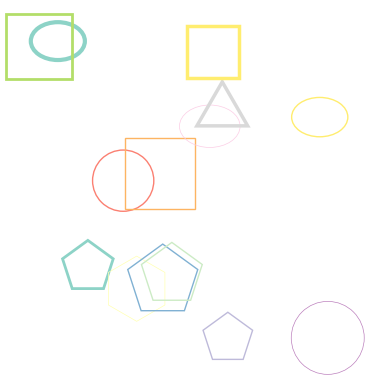[{"shape": "pentagon", "thickness": 2, "radius": 0.35, "center": [0.228, 0.306]}, {"shape": "oval", "thickness": 3, "radius": 0.35, "center": [0.15, 0.893]}, {"shape": "hexagon", "thickness": 0.5, "radius": 0.42, "center": [0.355, 0.25]}, {"shape": "pentagon", "thickness": 1, "radius": 0.34, "center": [0.592, 0.121]}, {"shape": "circle", "thickness": 1, "radius": 0.4, "center": [0.32, 0.531]}, {"shape": "pentagon", "thickness": 1, "radius": 0.48, "center": [0.423, 0.27]}, {"shape": "square", "thickness": 1, "radius": 0.46, "center": [0.416, 0.55]}, {"shape": "square", "thickness": 2, "radius": 0.43, "center": [0.101, 0.879]}, {"shape": "oval", "thickness": 0.5, "radius": 0.39, "center": [0.545, 0.672]}, {"shape": "triangle", "thickness": 2.5, "radius": 0.38, "center": [0.577, 0.711]}, {"shape": "circle", "thickness": 0.5, "radius": 0.47, "center": [0.851, 0.122]}, {"shape": "pentagon", "thickness": 1, "radius": 0.42, "center": [0.446, 0.287]}, {"shape": "square", "thickness": 2.5, "radius": 0.34, "center": [0.553, 0.865]}, {"shape": "oval", "thickness": 1, "radius": 0.36, "center": [0.83, 0.696]}]